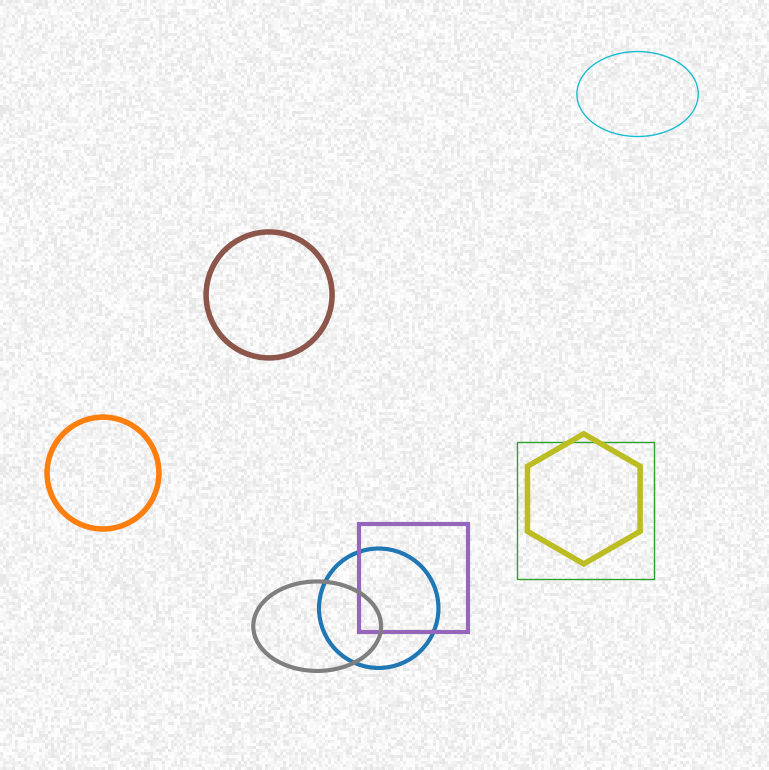[{"shape": "circle", "thickness": 1.5, "radius": 0.39, "center": [0.492, 0.21]}, {"shape": "circle", "thickness": 2, "radius": 0.36, "center": [0.134, 0.386]}, {"shape": "square", "thickness": 0.5, "radius": 0.44, "center": [0.76, 0.337]}, {"shape": "square", "thickness": 1.5, "radius": 0.35, "center": [0.537, 0.25]}, {"shape": "circle", "thickness": 2, "radius": 0.41, "center": [0.349, 0.617]}, {"shape": "oval", "thickness": 1.5, "radius": 0.42, "center": [0.412, 0.187]}, {"shape": "hexagon", "thickness": 2, "radius": 0.42, "center": [0.758, 0.352]}, {"shape": "oval", "thickness": 0.5, "radius": 0.39, "center": [0.828, 0.878]}]